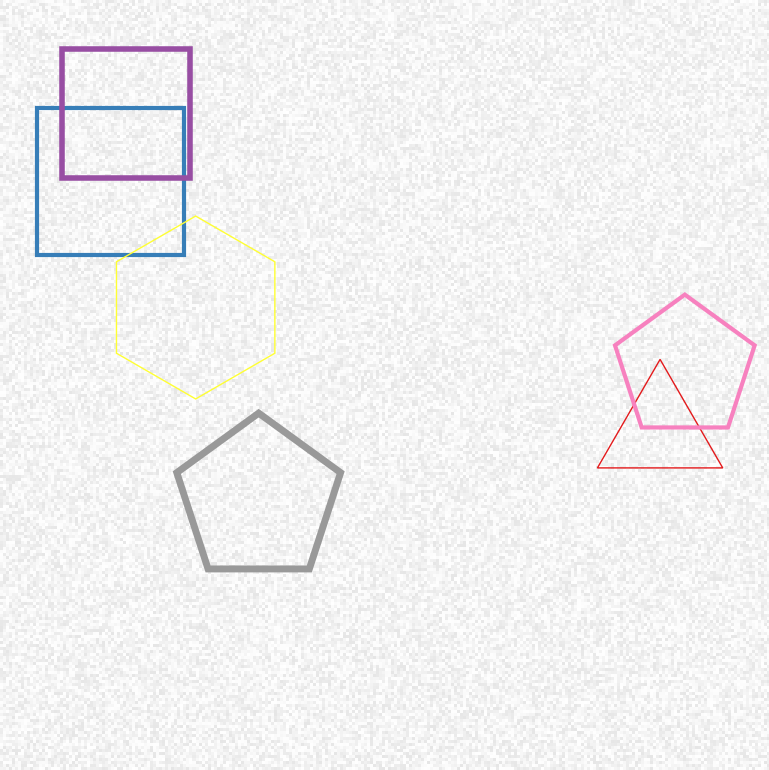[{"shape": "triangle", "thickness": 0.5, "radius": 0.47, "center": [0.857, 0.439]}, {"shape": "square", "thickness": 1.5, "radius": 0.48, "center": [0.144, 0.764]}, {"shape": "square", "thickness": 2, "radius": 0.42, "center": [0.164, 0.853]}, {"shape": "hexagon", "thickness": 0.5, "radius": 0.59, "center": [0.254, 0.601]}, {"shape": "pentagon", "thickness": 1.5, "radius": 0.48, "center": [0.889, 0.522]}, {"shape": "pentagon", "thickness": 2.5, "radius": 0.56, "center": [0.336, 0.352]}]